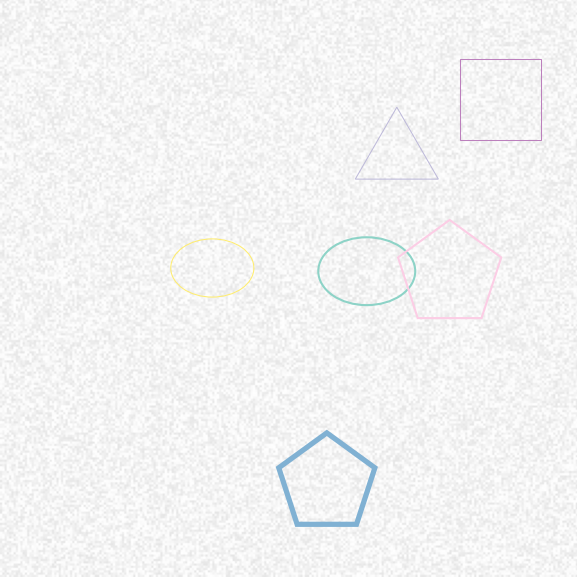[{"shape": "oval", "thickness": 1, "radius": 0.42, "center": [0.635, 0.53]}, {"shape": "triangle", "thickness": 0.5, "radius": 0.42, "center": [0.687, 0.73]}, {"shape": "pentagon", "thickness": 2.5, "radius": 0.44, "center": [0.566, 0.162]}, {"shape": "pentagon", "thickness": 1, "radius": 0.47, "center": [0.779, 0.524]}, {"shape": "square", "thickness": 0.5, "radius": 0.35, "center": [0.867, 0.827]}, {"shape": "oval", "thickness": 0.5, "radius": 0.36, "center": [0.368, 0.535]}]